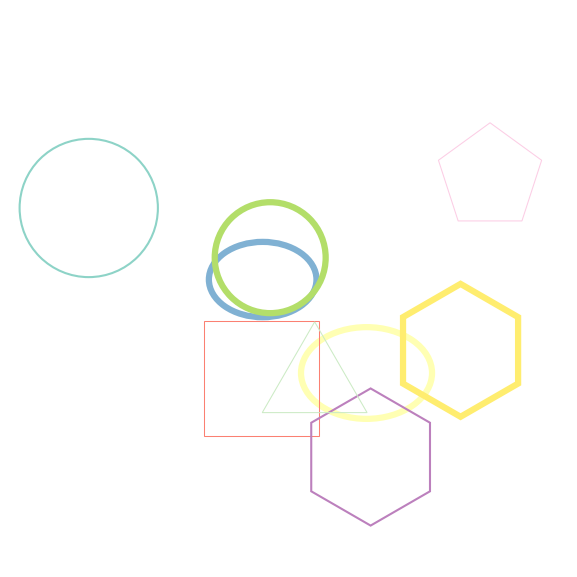[{"shape": "circle", "thickness": 1, "radius": 0.6, "center": [0.154, 0.639]}, {"shape": "oval", "thickness": 3, "radius": 0.57, "center": [0.635, 0.353]}, {"shape": "square", "thickness": 0.5, "radius": 0.5, "center": [0.452, 0.343]}, {"shape": "oval", "thickness": 3, "radius": 0.47, "center": [0.455, 0.515]}, {"shape": "circle", "thickness": 3, "radius": 0.48, "center": [0.468, 0.553]}, {"shape": "pentagon", "thickness": 0.5, "radius": 0.47, "center": [0.849, 0.693]}, {"shape": "hexagon", "thickness": 1, "radius": 0.59, "center": [0.642, 0.208]}, {"shape": "triangle", "thickness": 0.5, "radius": 0.52, "center": [0.545, 0.337]}, {"shape": "hexagon", "thickness": 3, "radius": 0.58, "center": [0.798, 0.392]}]